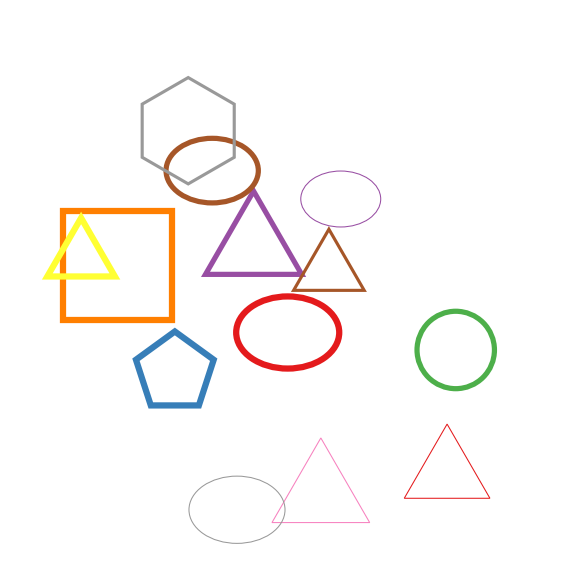[{"shape": "oval", "thickness": 3, "radius": 0.45, "center": [0.498, 0.423]}, {"shape": "triangle", "thickness": 0.5, "radius": 0.43, "center": [0.774, 0.179]}, {"shape": "pentagon", "thickness": 3, "radius": 0.35, "center": [0.303, 0.354]}, {"shape": "circle", "thickness": 2.5, "radius": 0.34, "center": [0.789, 0.393]}, {"shape": "oval", "thickness": 0.5, "radius": 0.35, "center": [0.59, 0.655]}, {"shape": "triangle", "thickness": 2.5, "radius": 0.48, "center": [0.439, 0.572]}, {"shape": "square", "thickness": 3, "radius": 0.47, "center": [0.203, 0.539]}, {"shape": "triangle", "thickness": 3, "radius": 0.34, "center": [0.14, 0.554]}, {"shape": "oval", "thickness": 2.5, "radius": 0.4, "center": [0.367, 0.704]}, {"shape": "triangle", "thickness": 1.5, "radius": 0.35, "center": [0.57, 0.532]}, {"shape": "triangle", "thickness": 0.5, "radius": 0.49, "center": [0.556, 0.143]}, {"shape": "oval", "thickness": 0.5, "radius": 0.42, "center": [0.41, 0.116]}, {"shape": "hexagon", "thickness": 1.5, "radius": 0.46, "center": [0.326, 0.773]}]